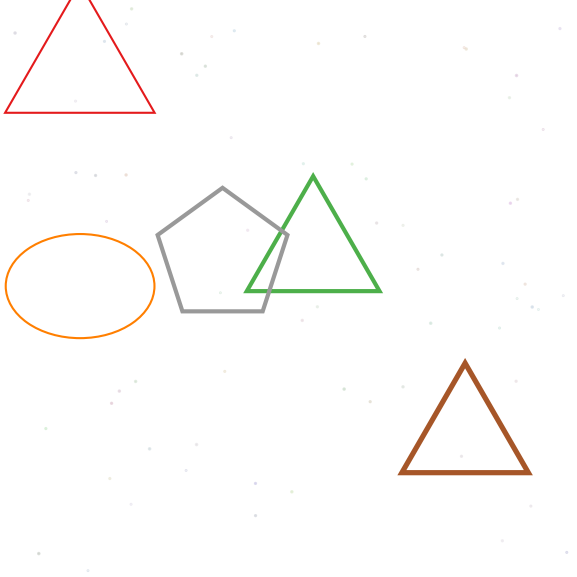[{"shape": "triangle", "thickness": 1, "radius": 0.75, "center": [0.138, 0.879]}, {"shape": "triangle", "thickness": 2, "radius": 0.66, "center": [0.542, 0.561]}, {"shape": "oval", "thickness": 1, "radius": 0.64, "center": [0.139, 0.504]}, {"shape": "triangle", "thickness": 2.5, "radius": 0.63, "center": [0.805, 0.244]}, {"shape": "pentagon", "thickness": 2, "radius": 0.59, "center": [0.385, 0.556]}]